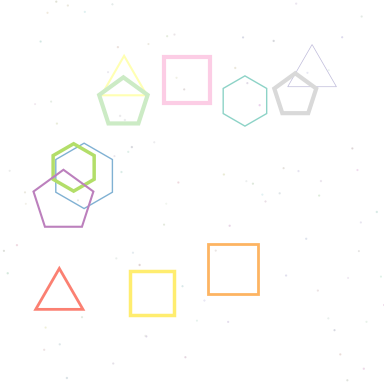[{"shape": "hexagon", "thickness": 1, "radius": 0.33, "center": [0.636, 0.738]}, {"shape": "triangle", "thickness": 1.5, "radius": 0.34, "center": [0.322, 0.787]}, {"shape": "triangle", "thickness": 0.5, "radius": 0.37, "center": [0.811, 0.811]}, {"shape": "triangle", "thickness": 2, "radius": 0.35, "center": [0.154, 0.232]}, {"shape": "hexagon", "thickness": 1, "radius": 0.42, "center": [0.218, 0.543]}, {"shape": "square", "thickness": 2, "radius": 0.32, "center": [0.606, 0.302]}, {"shape": "hexagon", "thickness": 2.5, "radius": 0.31, "center": [0.191, 0.565]}, {"shape": "square", "thickness": 3, "radius": 0.3, "center": [0.486, 0.792]}, {"shape": "pentagon", "thickness": 3, "radius": 0.29, "center": [0.767, 0.752]}, {"shape": "pentagon", "thickness": 1.5, "radius": 0.41, "center": [0.165, 0.477]}, {"shape": "pentagon", "thickness": 3, "radius": 0.33, "center": [0.321, 0.733]}, {"shape": "square", "thickness": 2.5, "radius": 0.29, "center": [0.395, 0.239]}]